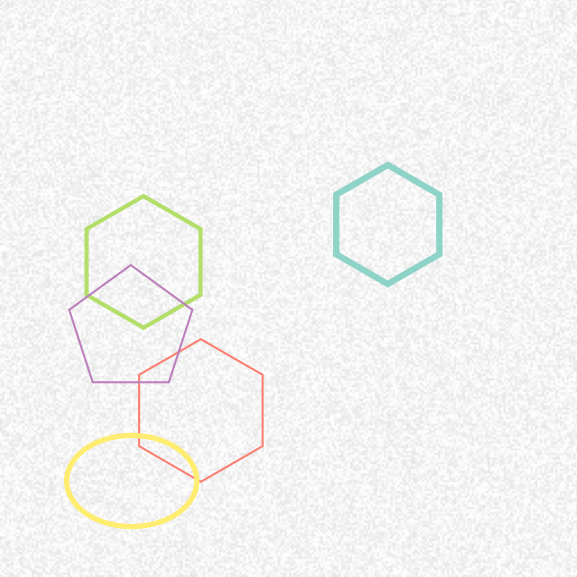[{"shape": "hexagon", "thickness": 3, "radius": 0.52, "center": [0.671, 0.61]}, {"shape": "hexagon", "thickness": 1, "radius": 0.62, "center": [0.348, 0.288]}, {"shape": "hexagon", "thickness": 2, "radius": 0.57, "center": [0.249, 0.546]}, {"shape": "pentagon", "thickness": 1, "radius": 0.56, "center": [0.226, 0.428]}, {"shape": "oval", "thickness": 2.5, "radius": 0.56, "center": [0.228, 0.166]}]